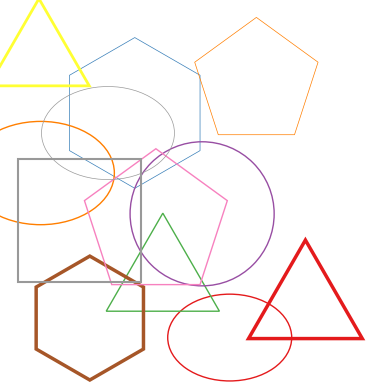[{"shape": "oval", "thickness": 1, "radius": 0.81, "center": [0.597, 0.123]}, {"shape": "triangle", "thickness": 2.5, "radius": 0.85, "center": [0.793, 0.206]}, {"shape": "hexagon", "thickness": 0.5, "radius": 0.98, "center": [0.35, 0.707]}, {"shape": "triangle", "thickness": 1, "radius": 0.85, "center": [0.423, 0.277]}, {"shape": "circle", "thickness": 1, "radius": 0.94, "center": [0.525, 0.445]}, {"shape": "pentagon", "thickness": 0.5, "radius": 0.84, "center": [0.666, 0.786]}, {"shape": "oval", "thickness": 1, "radius": 0.96, "center": [0.105, 0.551]}, {"shape": "triangle", "thickness": 2, "radius": 0.75, "center": [0.101, 0.853]}, {"shape": "hexagon", "thickness": 2.5, "radius": 0.8, "center": [0.233, 0.174]}, {"shape": "pentagon", "thickness": 1, "radius": 0.98, "center": [0.405, 0.419]}, {"shape": "square", "thickness": 1.5, "radius": 0.8, "center": [0.207, 0.427]}, {"shape": "oval", "thickness": 0.5, "radius": 0.86, "center": [0.28, 0.654]}]